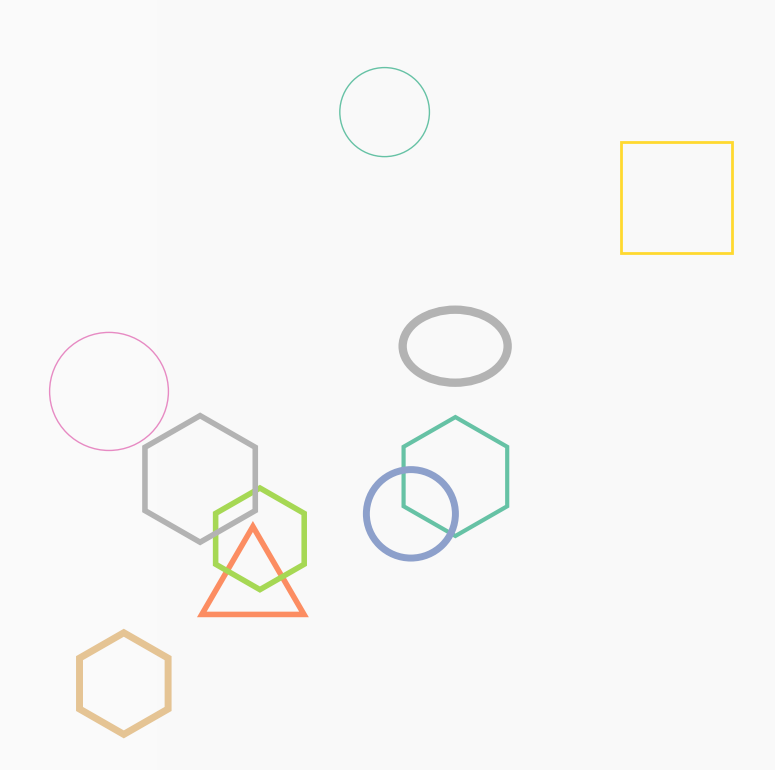[{"shape": "circle", "thickness": 0.5, "radius": 0.29, "center": [0.496, 0.854]}, {"shape": "hexagon", "thickness": 1.5, "radius": 0.39, "center": [0.588, 0.381]}, {"shape": "triangle", "thickness": 2, "radius": 0.38, "center": [0.326, 0.24]}, {"shape": "circle", "thickness": 2.5, "radius": 0.29, "center": [0.53, 0.333]}, {"shape": "circle", "thickness": 0.5, "radius": 0.38, "center": [0.141, 0.492]}, {"shape": "hexagon", "thickness": 2, "radius": 0.33, "center": [0.335, 0.3]}, {"shape": "square", "thickness": 1, "radius": 0.36, "center": [0.872, 0.744]}, {"shape": "hexagon", "thickness": 2.5, "radius": 0.33, "center": [0.16, 0.112]}, {"shape": "oval", "thickness": 3, "radius": 0.34, "center": [0.587, 0.55]}, {"shape": "hexagon", "thickness": 2, "radius": 0.41, "center": [0.258, 0.378]}]